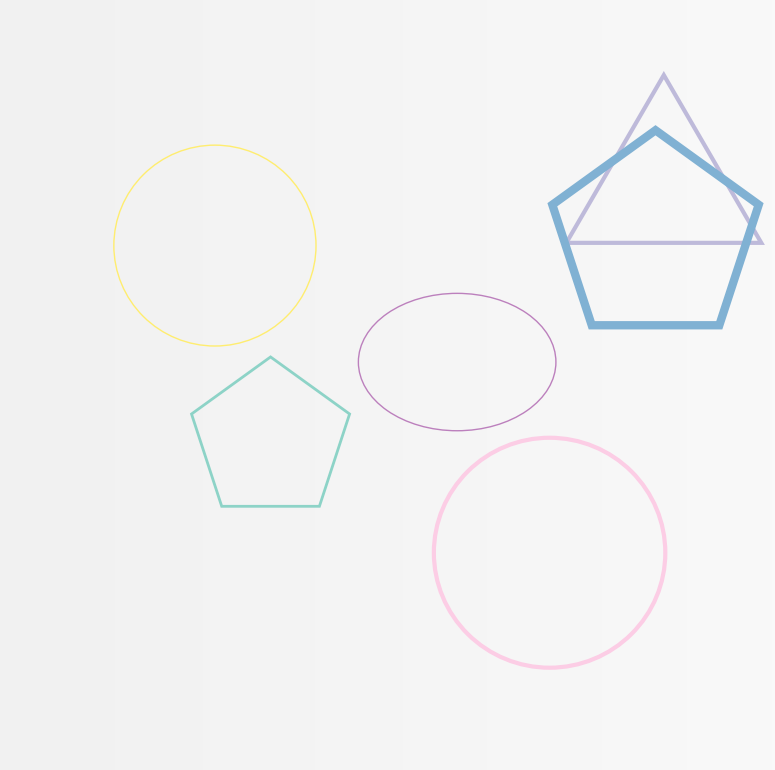[{"shape": "pentagon", "thickness": 1, "radius": 0.54, "center": [0.349, 0.429]}, {"shape": "triangle", "thickness": 1.5, "radius": 0.73, "center": [0.857, 0.757]}, {"shape": "pentagon", "thickness": 3, "radius": 0.7, "center": [0.846, 0.691]}, {"shape": "circle", "thickness": 1.5, "radius": 0.75, "center": [0.709, 0.282]}, {"shape": "oval", "thickness": 0.5, "radius": 0.64, "center": [0.59, 0.53]}, {"shape": "circle", "thickness": 0.5, "radius": 0.65, "center": [0.277, 0.681]}]